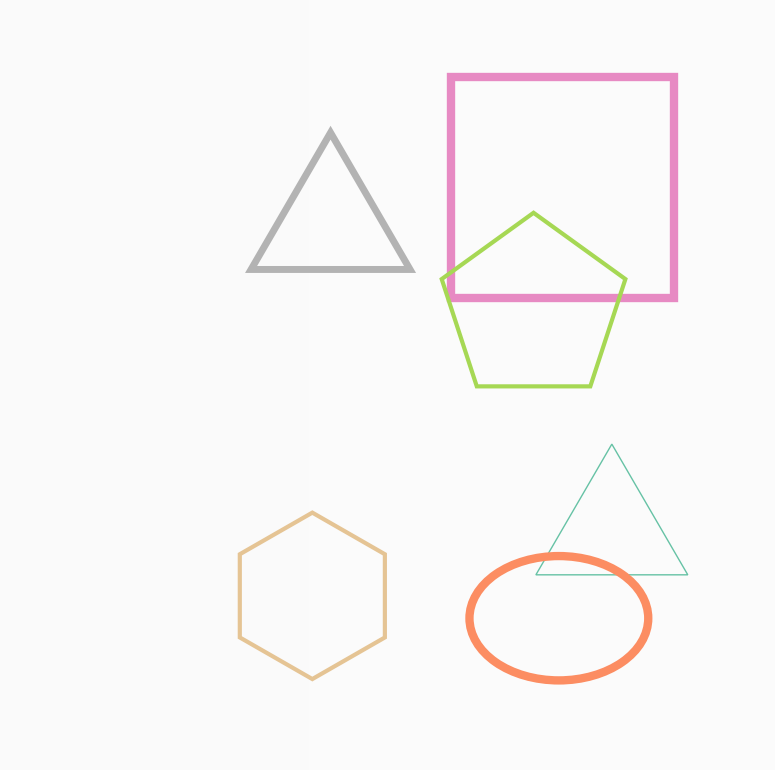[{"shape": "triangle", "thickness": 0.5, "radius": 0.57, "center": [0.789, 0.31]}, {"shape": "oval", "thickness": 3, "radius": 0.58, "center": [0.721, 0.197]}, {"shape": "square", "thickness": 3, "radius": 0.72, "center": [0.725, 0.757]}, {"shape": "pentagon", "thickness": 1.5, "radius": 0.62, "center": [0.688, 0.599]}, {"shape": "hexagon", "thickness": 1.5, "radius": 0.54, "center": [0.403, 0.226]}, {"shape": "triangle", "thickness": 2.5, "radius": 0.59, "center": [0.427, 0.709]}]